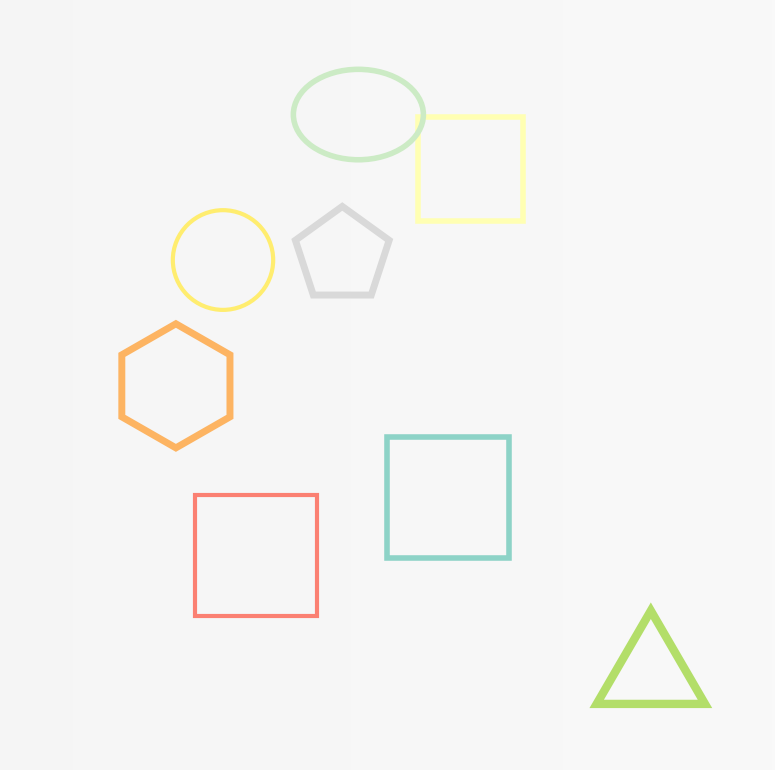[{"shape": "square", "thickness": 2, "radius": 0.39, "center": [0.578, 0.354]}, {"shape": "square", "thickness": 2, "radius": 0.34, "center": [0.607, 0.781]}, {"shape": "square", "thickness": 1.5, "radius": 0.39, "center": [0.33, 0.279]}, {"shape": "hexagon", "thickness": 2.5, "radius": 0.4, "center": [0.227, 0.499]}, {"shape": "triangle", "thickness": 3, "radius": 0.4, "center": [0.84, 0.126]}, {"shape": "pentagon", "thickness": 2.5, "radius": 0.32, "center": [0.442, 0.668]}, {"shape": "oval", "thickness": 2, "radius": 0.42, "center": [0.462, 0.851]}, {"shape": "circle", "thickness": 1.5, "radius": 0.32, "center": [0.288, 0.662]}]